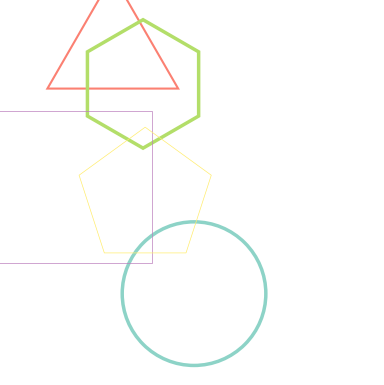[{"shape": "circle", "thickness": 2.5, "radius": 0.93, "center": [0.504, 0.237]}, {"shape": "triangle", "thickness": 1.5, "radius": 0.98, "center": [0.293, 0.868]}, {"shape": "hexagon", "thickness": 2.5, "radius": 0.83, "center": [0.372, 0.782]}, {"shape": "square", "thickness": 0.5, "radius": 0.99, "center": [0.196, 0.514]}, {"shape": "pentagon", "thickness": 0.5, "radius": 0.9, "center": [0.377, 0.489]}]